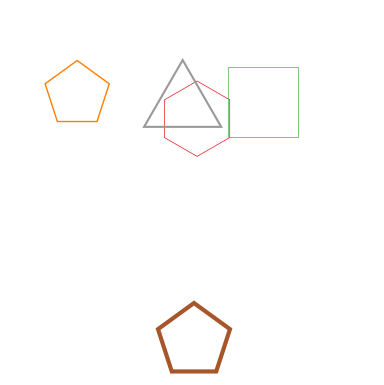[{"shape": "hexagon", "thickness": 0.5, "radius": 0.49, "center": [0.512, 0.692]}, {"shape": "square", "thickness": 0.5, "radius": 0.45, "center": [0.683, 0.735]}, {"shape": "pentagon", "thickness": 1, "radius": 0.44, "center": [0.201, 0.755]}, {"shape": "pentagon", "thickness": 3, "radius": 0.49, "center": [0.504, 0.115]}, {"shape": "triangle", "thickness": 1.5, "radius": 0.58, "center": [0.474, 0.728]}]